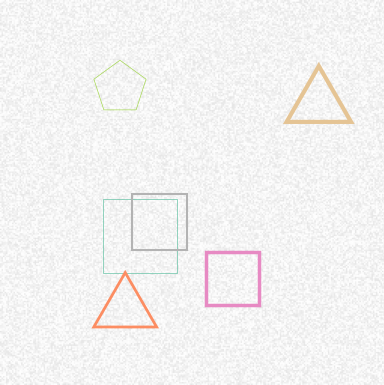[{"shape": "square", "thickness": 0.5, "radius": 0.48, "center": [0.363, 0.386]}, {"shape": "triangle", "thickness": 2, "radius": 0.47, "center": [0.325, 0.198]}, {"shape": "square", "thickness": 2.5, "radius": 0.34, "center": [0.605, 0.277]}, {"shape": "pentagon", "thickness": 0.5, "radius": 0.36, "center": [0.312, 0.772]}, {"shape": "triangle", "thickness": 3, "radius": 0.48, "center": [0.828, 0.732]}, {"shape": "square", "thickness": 1.5, "radius": 0.36, "center": [0.415, 0.424]}]